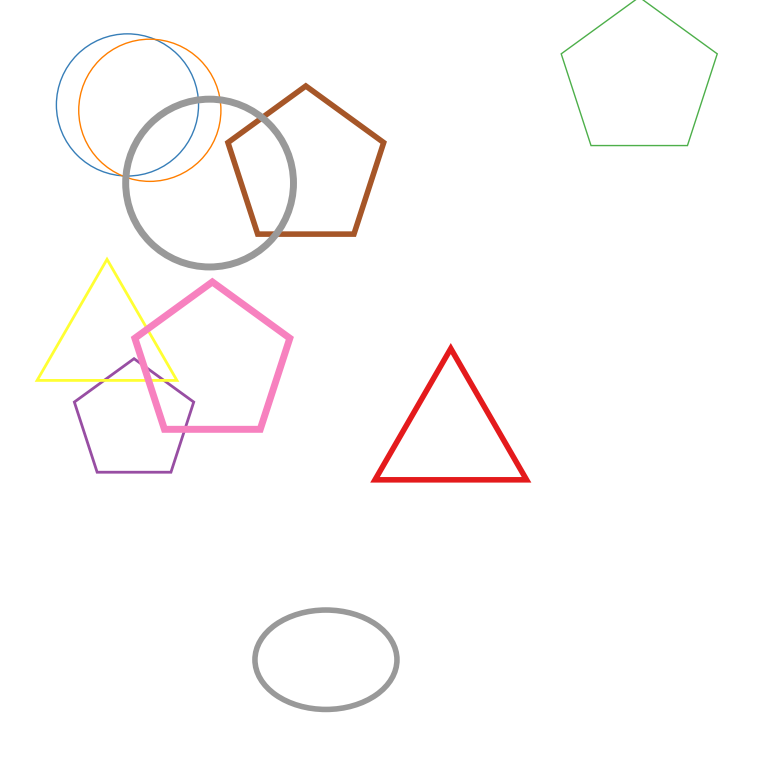[{"shape": "triangle", "thickness": 2, "radius": 0.57, "center": [0.585, 0.434]}, {"shape": "circle", "thickness": 0.5, "radius": 0.46, "center": [0.166, 0.864]}, {"shape": "pentagon", "thickness": 0.5, "radius": 0.53, "center": [0.83, 0.897]}, {"shape": "pentagon", "thickness": 1, "radius": 0.41, "center": [0.174, 0.453]}, {"shape": "circle", "thickness": 0.5, "radius": 0.46, "center": [0.195, 0.857]}, {"shape": "triangle", "thickness": 1, "radius": 0.52, "center": [0.139, 0.558]}, {"shape": "pentagon", "thickness": 2, "radius": 0.53, "center": [0.397, 0.782]}, {"shape": "pentagon", "thickness": 2.5, "radius": 0.53, "center": [0.276, 0.528]}, {"shape": "oval", "thickness": 2, "radius": 0.46, "center": [0.423, 0.143]}, {"shape": "circle", "thickness": 2.5, "radius": 0.54, "center": [0.272, 0.762]}]